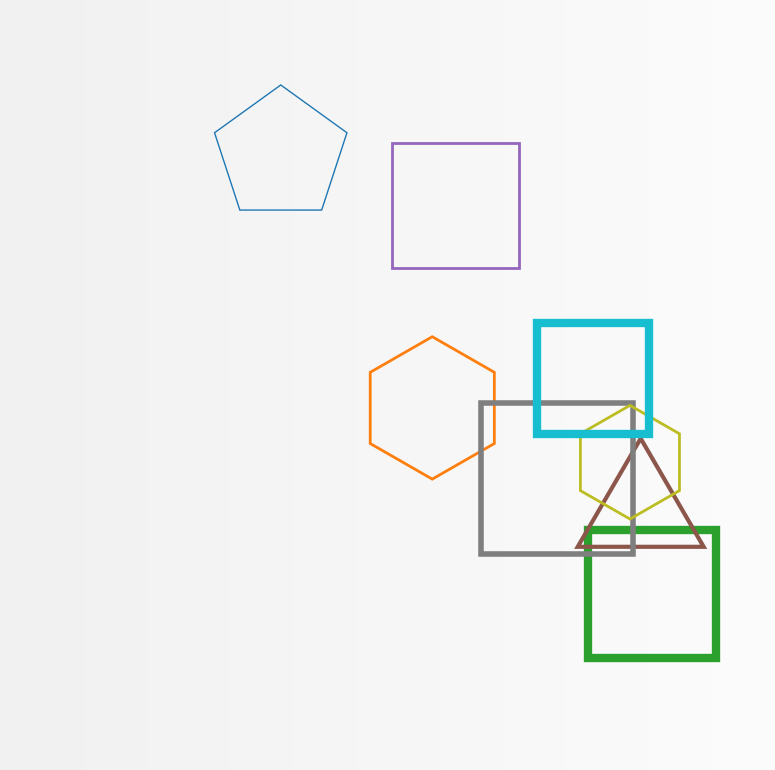[{"shape": "pentagon", "thickness": 0.5, "radius": 0.45, "center": [0.362, 0.8]}, {"shape": "hexagon", "thickness": 1, "radius": 0.46, "center": [0.558, 0.47]}, {"shape": "square", "thickness": 3, "radius": 0.41, "center": [0.841, 0.229]}, {"shape": "square", "thickness": 1, "radius": 0.41, "center": [0.588, 0.733]}, {"shape": "triangle", "thickness": 1.5, "radius": 0.47, "center": [0.827, 0.337]}, {"shape": "square", "thickness": 2, "radius": 0.49, "center": [0.719, 0.378]}, {"shape": "hexagon", "thickness": 1, "radius": 0.37, "center": [0.813, 0.4]}, {"shape": "square", "thickness": 3, "radius": 0.36, "center": [0.765, 0.509]}]